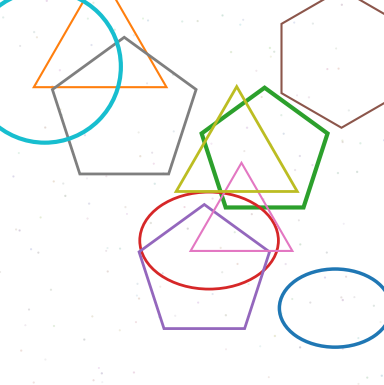[{"shape": "oval", "thickness": 2.5, "radius": 0.72, "center": [0.871, 0.2]}, {"shape": "triangle", "thickness": 1.5, "radius": 0.99, "center": [0.26, 0.873]}, {"shape": "pentagon", "thickness": 3, "radius": 0.86, "center": [0.687, 0.6]}, {"shape": "oval", "thickness": 2, "radius": 0.9, "center": [0.543, 0.375]}, {"shape": "pentagon", "thickness": 2, "radius": 0.89, "center": [0.531, 0.291]}, {"shape": "hexagon", "thickness": 1.5, "radius": 0.9, "center": [0.887, 0.848]}, {"shape": "triangle", "thickness": 1.5, "radius": 0.76, "center": [0.627, 0.425]}, {"shape": "pentagon", "thickness": 2, "radius": 0.98, "center": [0.323, 0.707]}, {"shape": "triangle", "thickness": 2, "radius": 0.91, "center": [0.615, 0.593]}, {"shape": "circle", "thickness": 3, "radius": 0.99, "center": [0.116, 0.827]}]